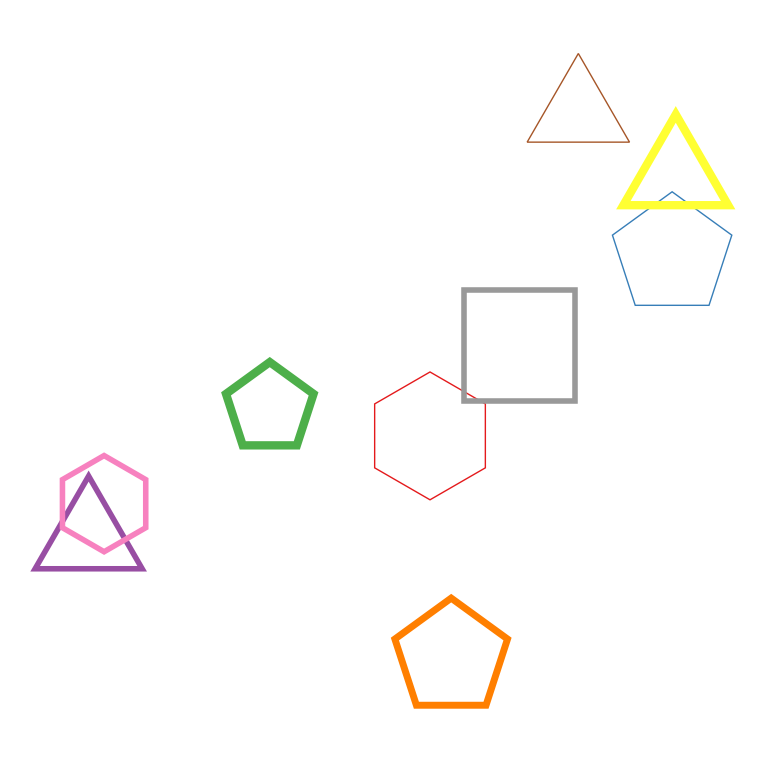[{"shape": "hexagon", "thickness": 0.5, "radius": 0.42, "center": [0.558, 0.434]}, {"shape": "pentagon", "thickness": 0.5, "radius": 0.41, "center": [0.873, 0.669]}, {"shape": "pentagon", "thickness": 3, "radius": 0.3, "center": [0.35, 0.47]}, {"shape": "triangle", "thickness": 2, "radius": 0.4, "center": [0.115, 0.301]}, {"shape": "pentagon", "thickness": 2.5, "radius": 0.38, "center": [0.586, 0.146]}, {"shape": "triangle", "thickness": 3, "radius": 0.39, "center": [0.878, 0.773]}, {"shape": "triangle", "thickness": 0.5, "radius": 0.38, "center": [0.751, 0.854]}, {"shape": "hexagon", "thickness": 2, "radius": 0.31, "center": [0.135, 0.346]}, {"shape": "square", "thickness": 2, "radius": 0.36, "center": [0.675, 0.551]}]